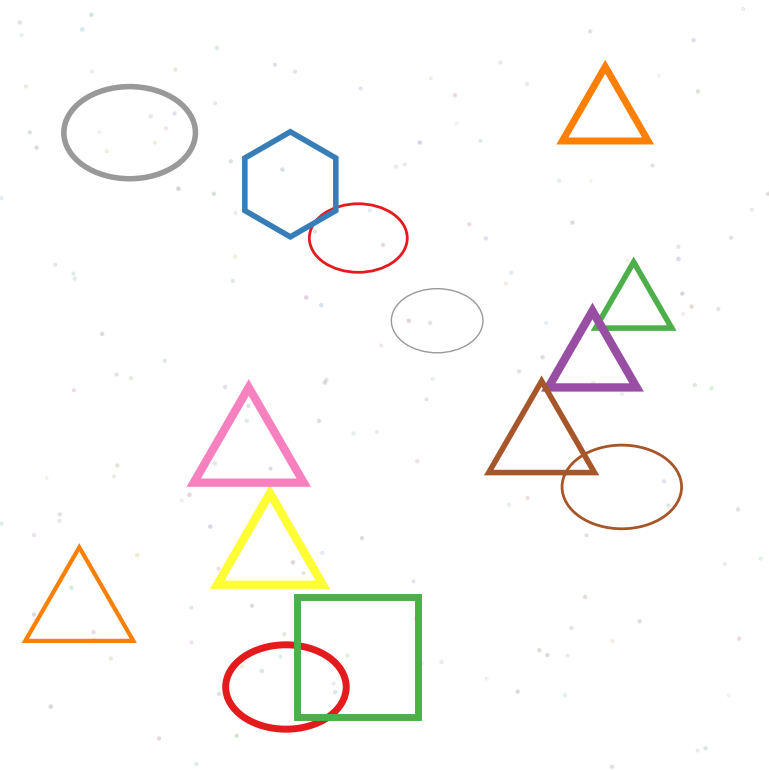[{"shape": "oval", "thickness": 1, "radius": 0.32, "center": [0.465, 0.691]}, {"shape": "oval", "thickness": 2.5, "radius": 0.39, "center": [0.371, 0.108]}, {"shape": "hexagon", "thickness": 2, "radius": 0.34, "center": [0.377, 0.761]}, {"shape": "triangle", "thickness": 2, "radius": 0.29, "center": [0.823, 0.603]}, {"shape": "square", "thickness": 2.5, "radius": 0.39, "center": [0.464, 0.147]}, {"shape": "triangle", "thickness": 3, "radius": 0.33, "center": [0.769, 0.53]}, {"shape": "triangle", "thickness": 2.5, "radius": 0.32, "center": [0.786, 0.849]}, {"shape": "triangle", "thickness": 1.5, "radius": 0.41, "center": [0.103, 0.208]}, {"shape": "triangle", "thickness": 3, "radius": 0.4, "center": [0.351, 0.28]}, {"shape": "oval", "thickness": 1, "radius": 0.39, "center": [0.808, 0.368]}, {"shape": "triangle", "thickness": 2, "radius": 0.4, "center": [0.703, 0.426]}, {"shape": "triangle", "thickness": 3, "radius": 0.41, "center": [0.323, 0.414]}, {"shape": "oval", "thickness": 2, "radius": 0.43, "center": [0.168, 0.828]}, {"shape": "oval", "thickness": 0.5, "radius": 0.3, "center": [0.568, 0.583]}]